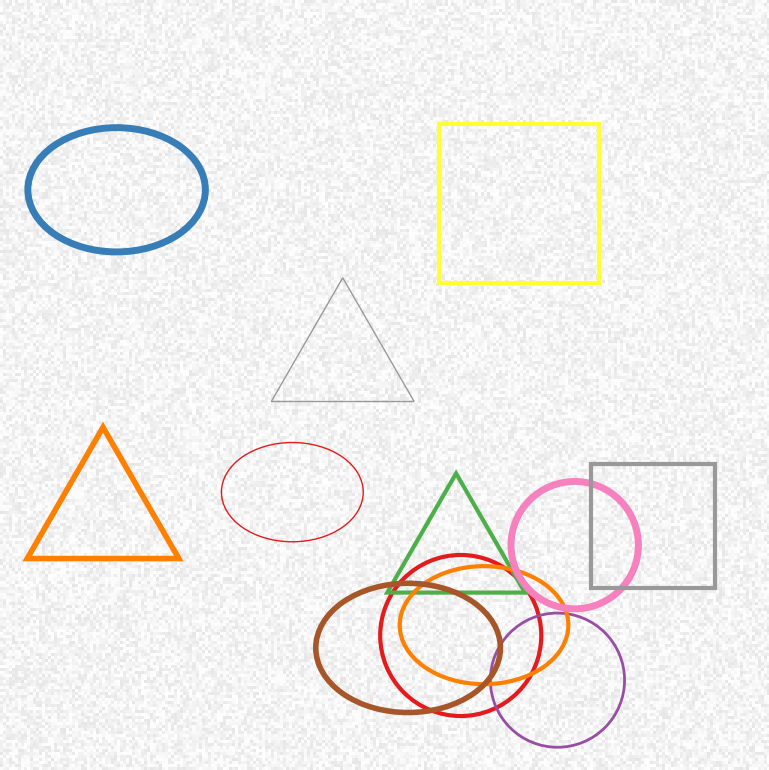[{"shape": "circle", "thickness": 1.5, "radius": 0.52, "center": [0.598, 0.175]}, {"shape": "oval", "thickness": 0.5, "radius": 0.46, "center": [0.38, 0.361]}, {"shape": "oval", "thickness": 2.5, "radius": 0.58, "center": [0.151, 0.754]}, {"shape": "triangle", "thickness": 1.5, "radius": 0.52, "center": [0.592, 0.282]}, {"shape": "circle", "thickness": 1, "radius": 0.44, "center": [0.724, 0.117]}, {"shape": "triangle", "thickness": 2, "radius": 0.57, "center": [0.134, 0.331]}, {"shape": "oval", "thickness": 1.5, "radius": 0.55, "center": [0.629, 0.188]}, {"shape": "square", "thickness": 1.5, "radius": 0.52, "center": [0.674, 0.736]}, {"shape": "oval", "thickness": 2, "radius": 0.6, "center": [0.53, 0.159]}, {"shape": "circle", "thickness": 2.5, "radius": 0.41, "center": [0.746, 0.292]}, {"shape": "square", "thickness": 1.5, "radius": 0.4, "center": [0.848, 0.317]}, {"shape": "triangle", "thickness": 0.5, "radius": 0.54, "center": [0.445, 0.532]}]